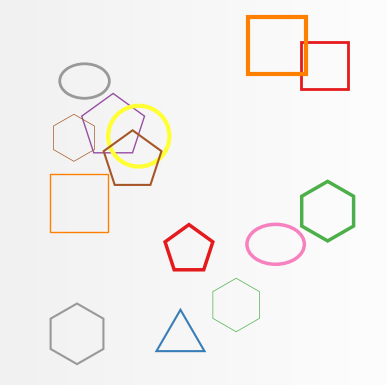[{"shape": "pentagon", "thickness": 2.5, "radius": 0.32, "center": [0.488, 0.352]}, {"shape": "square", "thickness": 2, "radius": 0.3, "center": [0.836, 0.83]}, {"shape": "triangle", "thickness": 1.5, "radius": 0.36, "center": [0.466, 0.124]}, {"shape": "hexagon", "thickness": 2.5, "radius": 0.39, "center": [0.846, 0.452]}, {"shape": "hexagon", "thickness": 0.5, "radius": 0.35, "center": [0.609, 0.208]}, {"shape": "pentagon", "thickness": 1, "radius": 0.43, "center": [0.292, 0.672]}, {"shape": "square", "thickness": 1, "radius": 0.38, "center": [0.204, 0.473]}, {"shape": "square", "thickness": 3, "radius": 0.37, "center": [0.715, 0.882]}, {"shape": "circle", "thickness": 3, "radius": 0.4, "center": [0.358, 0.646]}, {"shape": "pentagon", "thickness": 1.5, "radius": 0.39, "center": [0.342, 0.583]}, {"shape": "hexagon", "thickness": 0.5, "radius": 0.31, "center": [0.191, 0.642]}, {"shape": "oval", "thickness": 2.5, "radius": 0.37, "center": [0.711, 0.365]}, {"shape": "oval", "thickness": 2, "radius": 0.32, "center": [0.218, 0.789]}, {"shape": "hexagon", "thickness": 1.5, "radius": 0.39, "center": [0.199, 0.133]}]